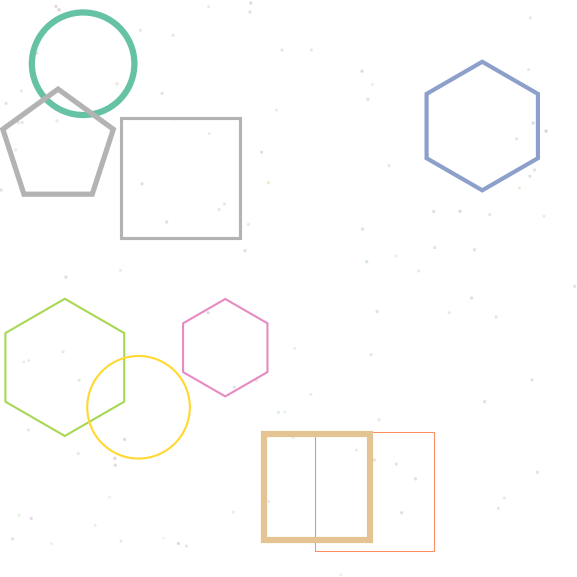[{"shape": "circle", "thickness": 3, "radius": 0.44, "center": [0.144, 0.889]}, {"shape": "square", "thickness": 0.5, "radius": 0.52, "center": [0.649, 0.148]}, {"shape": "hexagon", "thickness": 2, "radius": 0.56, "center": [0.835, 0.781]}, {"shape": "hexagon", "thickness": 1, "radius": 0.42, "center": [0.39, 0.397]}, {"shape": "hexagon", "thickness": 1, "radius": 0.59, "center": [0.112, 0.363]}, {"shape": "circle", "thickness": 1, "radius": 0.44, "center": [0.24, 0.294]}, {"shape": "square", "thickness": 3, "radius": 0.46, "center": [0.548, 0.156]}, {"shape": "pentagon", "thickness": 2.5, "radius": 0.5, "center": [0.101, 0.744]}, {"shape": "square", "thickness": 1.5, "radius": 0.52, "center": [0.313, 0.691]}]